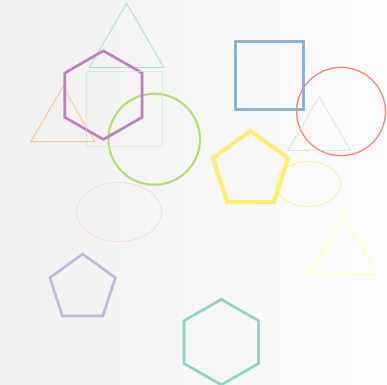[{"shape": "triangle", "thickness": 0.5, "radius": 0.56, "center": [0.327, 0.88]}, {"shape": "hexagon", "thickness": 2, "radius": 0.56, "center": [0.571, 0.111]}, {"shape": "triangle", "thickness": 1, "radius": 0.51, "center": [0.886, 0.337]}, {"shape": "pentagon", "thickness": 2, "radius": 0.44, "center": [0.213, 0.251]}, {"shape": "circle", "thickness": 1, "radius": 0.57, "center": [0.88, 0.71]}, {"shape": "square", "thickness": 2, "radius": 0.44, "center": [0.694, 0.805]}, {"shape": "triangle", "thickness": 0.5, "radius": 0.48, "center": [0.162, 0.68]}, {"shape": "circle", "thickness": 1.5, "radius": 0.59, "center": [0.398, 0.638]}, {"shape": "oval", "thickness": 0.5, "radius": 0.55, "center": [0.307, 0.449]}, {"shape": "triangle", "thickness": 0.5, "radius": 0.47, "center": [0.824, 0.656]}, {"shape": "hexagon", "thickness": 2, "radius": 0.58, "center": [0.267, 0.753]}, {"shape": "square", "thickness": 0.5, "radius": 0.49, "center": [0.319, 0.718]}, {"shape": "oval", "thickness": 0.5, "radius": 0.42, "center": [0.795, 0.522]}, {"shape": "pentagon", "thickness": 3, "radius": 0.51, "center": [0.646, 0.558]}]